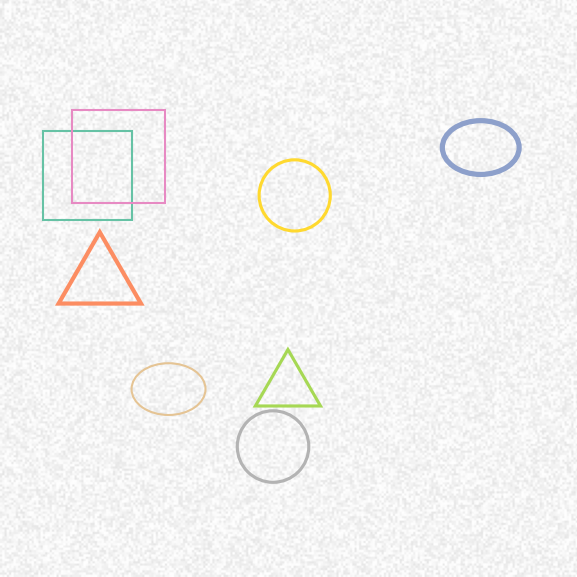[{"shape": "square", "thickness": 1, "radius": 0.39, "center": [0.151, 0.695]}, {"shape": "triangle", "thickness": 2, "radius": 0.41, "center": [0.173, 0.515]}, {"shape": "oval", "thickness": 2.5, "radius": 0.33, "center": [0.832, 0.744]}, {"shape": "square", "thickness": 1, "radius": 0.4, "center": [0.205, 0.728]}, {"shape": "triangle", "thickness": 1.5, "radius": 0.33, "center": [0.499, 0.329]}, {"shape": "circle", "thickness": 1.5, "radius": 0.31, "center": [0.51, 0.661]}, {"shape": "oval", "thickness": 1, "radius": 0.32, "center": [0.292, 0.325]}, {"shape": "circle", "thickness": 1.5, "radius": 0.31, "center": [0.473, 0.226]}]